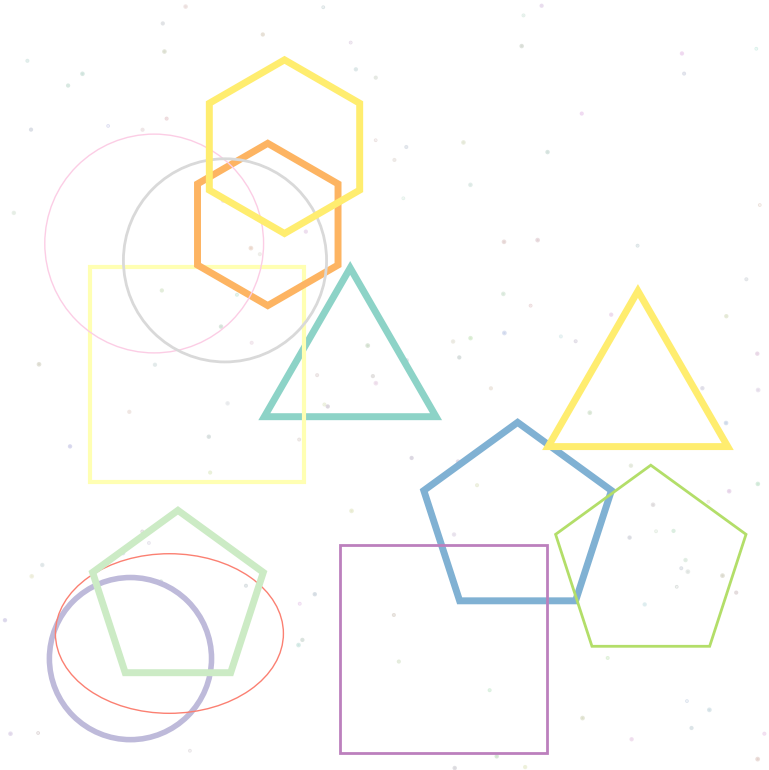[{"shape": "triangle", "thickness": 2.5, "radius": 0.64, "center": [0.455, 0.523]}, {"shape": "square", "thickness": 1.5, "radius": 0.7, "center": [0.256, 0.514]}, {"shape": "circle", "thickness": 2, "radius": 0.53, "center": [0.169, 0.145]}, {"shape": "oval", "thickness": 0.5, "radius": 0.74, "center": [0.22, 0.177]}, {"shape": "pentagon", "thickness": 2.5, "radius": 0.64, "center": [0.672, 0.323]}, {"shape": "hexagon", "thickness": 2.5, "radius": 0.53, "center": [0.348, 0.708]}, {"shape": "pentagon", "thickness": 1, "radius": 0.65, "center": [0.845, 0.266]}, {"shape": "circle", "thickness": 0.5, "radius": 0.71, "center": [0.2, 0.684]}, {"shape": "circle", "thickness": 1, "radius": 0.66, "center": [0.292, 0.662]}, {"shape": "square", "thickness": 1, "radius": 0.67, "center": [0.576, 0.157]}, {"shape": "pentagon", "thickness": 2.5, "radius": 0.58, "center": [0.231, 0.221]}, {"shape": "triangle", "thickness": 2.5, "radius": 0.67, "center": [0.828, 0.487]}, {"shape": "hexagon", "thickness": 2.5, "radius": 0.56, "center": [0.369, 0.81]}]